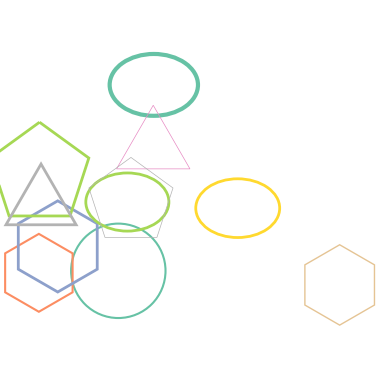[{"shape": "circle", "thickness": 1.5, "radius": 0.61, "center": [0.307, 0.297]}, {"shape": "oval", "thickness": 3, "radius": 0.57, "center": [0.4, 0.78]}, {"shape": "hexagon", "thickness": 1.5, "radius": 0.51, "center": [0.101, 0.291]}, {"shape": "hexagon", "thickness": 2, "radius": 0.59, "center": [0.15, 0.36]}, {"shape": "triangle", "thickness": 0.5, "radius": 0.55, "center": [0.398, 0.616]}, {"shape": "pentagon", "thickness": 2, "radius": 0.67, "center": [0.103, 0.548]}, {"shape": "oval", "thickness": 2, "radius": 0.54, "center": [0.331, 0.475]}, {"shape": "oval", "thickness": 2, "radius": 0.54, "center": [0.617, 0.459]}, {"shape": "hexagon", "thickness": 1, "radius": 0.52, "center": [0.882, 0.26]}, {"shape": "triangle", "thickness": 2, "radius": 0.53, "center": [0.107, 0.469]}, {"shape": "pentagon", "thickness": 0.5, "radius": 0.57, "center": [0.34, 0.476]}]